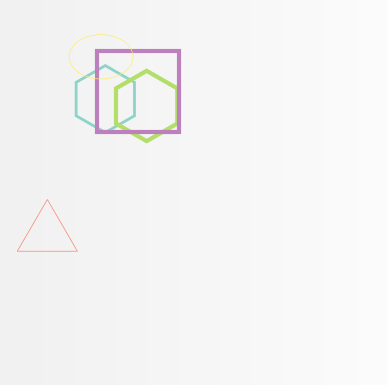[{"shape": "hexagon", "thickness": 2, "radius": 0.43, "center": [0.272, 0.743]}, {"shape": "triangle", "thickness": 0.5, "radius": 0.45, "center": [0.122, 0.392]}, {"shape": "hexagon", "thickness": 3, "radius": 0.46, "center": [0.378, 0.725]}, {"shape": "square", "thickness": 3, "radius": 0.53, "center": [0.357, 0.763]}, {"shape": "oval", "thickness": 0.5, "radius": 0.41, "center": [0.261, 0.852]}]